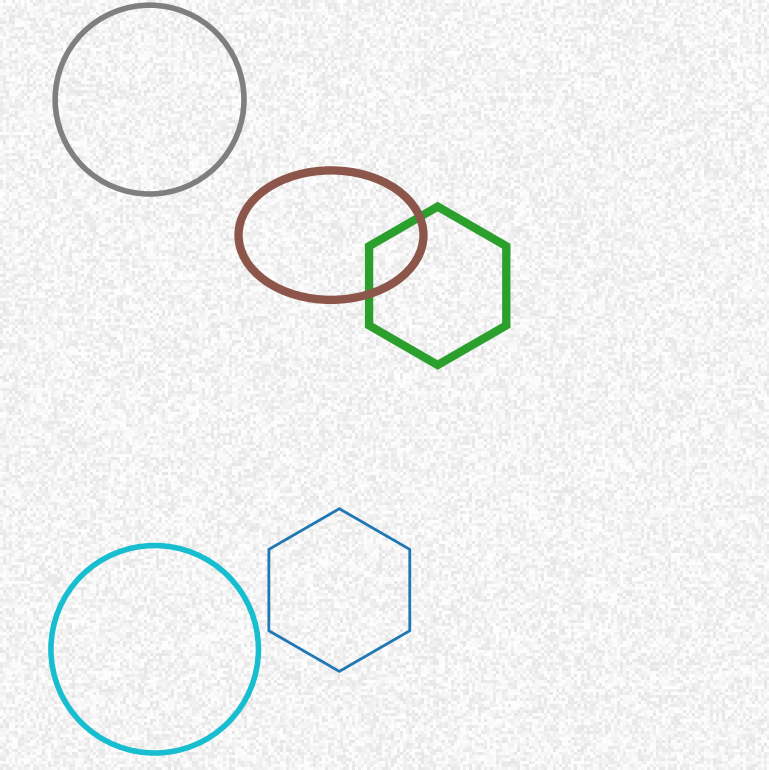[{"shape": "hexagon", "thickness": 1, "radius": 0.53, "center": [0.441, 0.234]}, {"shape": "hexagon", "thickness": 3, "radius": 0.51, "center": [0.568, 0.629]}, {"shape": "oval", "thickness": 3, "radius": 0.6, "center": [0.43, 0.695]}, {"shape": "circle", "thickness": 2, "radius": 0.61, "center": [0.194, 0.871]}, {"shape": "circle", "thickness": 2, "radius": 0.67, "center": [0.201, 0.157]}]